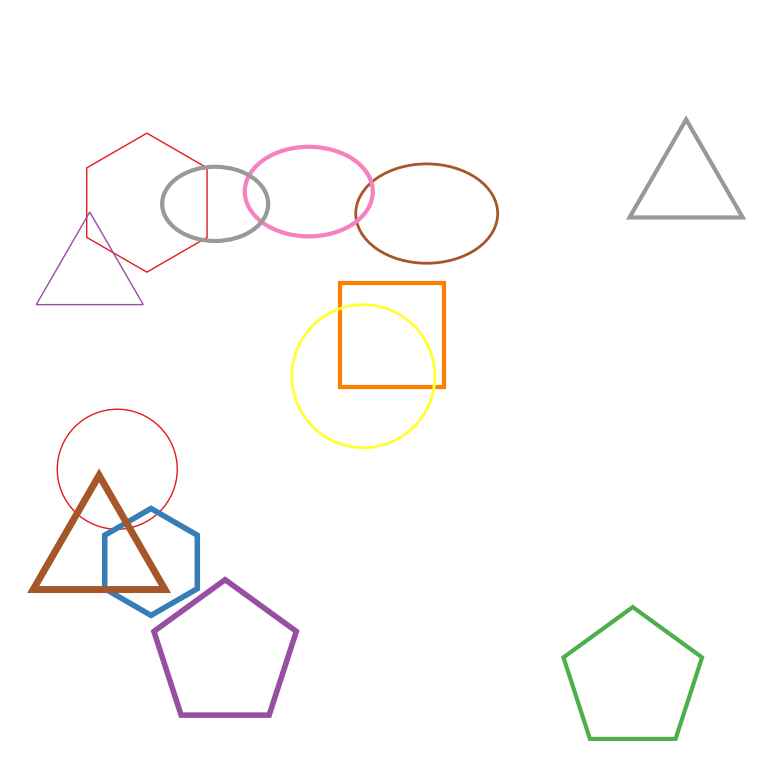[{"shape": "hexagon", "thickness": 0.5, "radius": 0.45, "center": [0.191, 0.737]}, {"shape": "circle", "thickness": 0.5, "radius": 0.39, "center": [0.152, 0.391]}, {"shape": "hexagon", "thickness": 2, "radius": 0.35, "center": [0.196, 0.27]}, {"shape": "pentagon", "thickness": 1.5, "radius": 0.47, "center": [0.822, 0.117]}, {"shape": "triangle", "thickness": 0.5, "radius": 0.4, "center": [0.117, 0.644]}, {"shape": "pentagon", "thickness": 2, "radius": 0.49, "center": [0.292, 0.15]}, {"shape": "square", "thickness": 1.5, "radius": 0.34, "center": [0.509, 0.565]}, {"shape": "circle", "thickness": 1, "radius": 0.46, "center": [0.472, 0.511]}, {"shape": "triangle", "thickness": 2.5, "radius": 0.49, "center": [0.129, 0.284]}, {"shape": "oval", "thickness": 1, "radius": 0.46, "center": [0.554, 0.723]}, {"shape": "oval", "thickness": 1.5, "radius": 0.42, "center": [0.401, 0.751]}, {"shape": "oval", "thickness": 1.5, "radius": 0.34, "center": [0.279, 0.735]}, {"shape": "triangle", "thickness": 1.5, "radius": 0.42, "center": [0.891, 0.76]}]